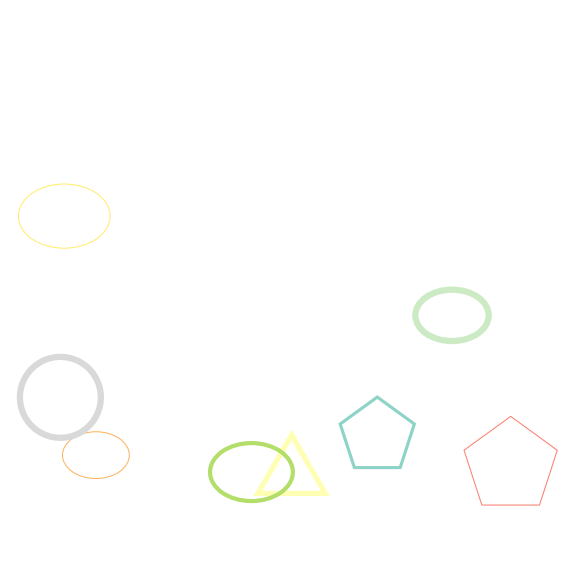[{"shape": "pentagon", "thickness": 1.5, "radius": 0.34, "center": [0.653, 0.244]}, {"shape": "triangle", "thickness": 2.5, "radius": 0.34, "center": [0.505, 0.178]}, {"shape": "pentagon", "thickness": 0.5, "radius": 0.42, "center": [0.884, 0.193]}, {"shape": "oval", "thickness": 0.5, "radius": 0.29, "center": [0.166, 0.211]}, {"shape": "oval", "thickness": 2, "radius": 0.36, "center": [0.435, 0.182]}, {"shape": "circle", "thickness": 3, "radius": 0.35, "center": [0.105, 0.311]}, {"shape": "oval", "thickness": 3, "radius": 0.32, "center": [0.783, 0.453]}, {"shape": "oval", "thickness": 0.5, "radius": 0.4, "center": [0.111, 0.625]}]